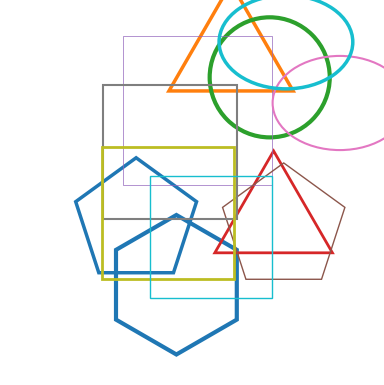[{"shape": "hexagon", "thickness": 3, "radius": 0.91, "center": [0.458, 0.26]}, {"shape": "pentagon", "thickness": 2.5, "radius": 0.83, "center": [0.354, 0.425]}, {"shape": "triangle", "thickness": 2.5, "radius": 0.93, "center": [0.6, 0.857]}, {"shape": "circle", "thickness": 3, "radius": 0.78, "center": [0.701, 0.799]}, {"shape": "triangle", "thickness": 2, "radius": 0.88, "center": [0.711, 0.432]}, {"shape": "square", "thickness": 0.5, "radius": 0.97, "center": [0.513, 0.714]}, {"shape": "pentagon", "thickness": 1, "radius": 0.84, "center": [0.737, 0.41]}, {"shape": "oval", "thickness": 1.5, "radius": 0.87, "center": [0.883, 0.732]}, {"shape": "square", "thickness": 1.5, "radius": 0.87, "center": [0.441, 0.605]}, {"shape": "square", "thickness": 2, "radius": 0.86, "center": [0.437, 0.446]}, {"shape": "oval", "thickness": 2.5, "radius": 0.87, "center": [0.743, 0.891]}, {"shape": "square", "thickness": 1, "radius": 0.79, "center": [0.547, 0.385]}]